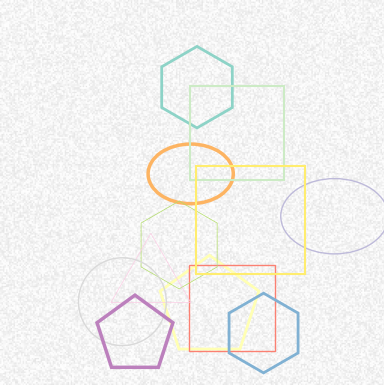[{"shape": "hexagon", "thickness": 2, "radius": 0.53, "center": [0.512, 0.774]}, {"shape": "pentagon", "thickness": 2, "radius": 0.67, "center": [0.544, 0.202]}, {"shape": "oval", "thickness": 1, "radius": 0.7, "center": [0.869, 0.438]}, {"shape": "square", "thickness": 1, "radius": 0.56, "center": [0.603, 0.2]}, {"shape": "hexagon", "thickness": 2, "radius": 0.52, "center": [0.685, 0.135]}, {"shape": "oval", "thickness": 2.5, "radius": 0.55, "center": [0.495, 0.548]}, {"shape": "hexagon", "thickness": 0.5, "radius": 0.57, "center": [0.465, 0.364]}, {"shape": "triangle", "thickness": 0.5, "radius": 0.6, "center": [0.392, 0.274]}, {"shape": "circle", "thickness": 1, "radius": 0.57, "center": [0.318, 0.216]}, {"shape": "pentagon", "thickness": 2.5, "radius": 0.52, "center": [0.351, 0.13]}, {"shape": "square", "thickness": 1.5, "radius": 0.61, "center": [0.616, 0.655]}, {"shape": "square", "thickness": 1.5, "radius": 0.71, "center": [0.651, 0.428]}]